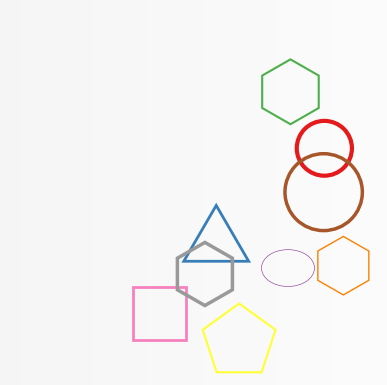[{"shape": "circle", "thickness": 3, "radius": 0.36, "center": [0.837, 0.615]}, {"shape": "triangle", "thickness": 2, "radius": 0.48, "center": [0.558, 0.37]}, {"shape": "hexagon", "thickness": 1.5, "radius": 0.42, "center": [0.75, 0.762]}, {"shape": "oval", "thickness": 0.5, "radius": 0.34, "center": [0.743, 0.304]}, {"shape": "hexagon", "thickness": 1, "radius": 0.38, "center": [0.886, 0.31]}, {"shape": "pentagon", "thickness": 1.5, "radius": 0.49, "center": [0.617, 0.113]}, {"shape": "circle", "thickness": 2.5, "radius": 0.5, "center": [0.835, 0.501]}, {"shape": "square", "thickness": 2, "radius": 0.34, "center": [0.411, 0.186]}, {"shape": "hexagon", "thickness": 2.5, "radius": 0.41, "center": [0.529, 0.288]}]